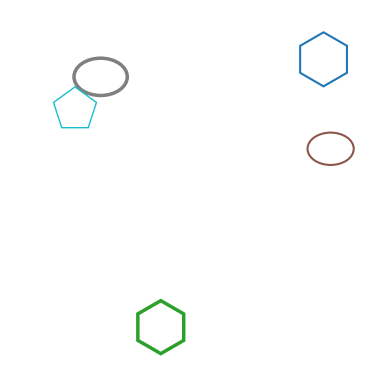[{"shape": "hexagon", "thickness": 1.5, "radius": 0.35, "center": [0.84, 0.846]}, {"shape": "hexagon", "thickness": 2.5, "radius": 0.34, "center": [0.418, 0.15]}, {"shape": "oval", "thickness": 1.5, "radius": 0.3, "center": [0.859, 0.614]}, {"shape": "oval", "thickness": 2.5, "radius": 0.35, "center": [0.261, 0.8]}, {"shape": "pentagon", "thickness": 1, "radius": 0.29, "center": [0.195, 0.716]}]